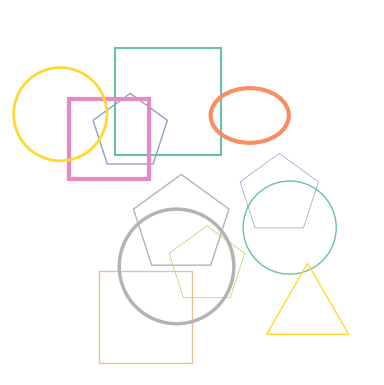[{"shape": "circle", "thickness": 1, "radius": 0.6, "center": [0.752, 0.409]}, {"shape": "square", "thickness": 1.5, "radius": 0.69, "center": [0.436, 0.736]}, {"shape": "oval", "thickness": 3, "radius": 0.51, "center": [0.649, 0.7]}, {"shape": "pentagon", "thickness": 0.5, "radius": 0.53, "center": [0.725, 0.495]}, {"shape": "pentagon", "thickness": 1, "radius": 0.51, "center": [0.338, 0.656]}, {"shape": "square", "thickness": 3, "radius": 0.52, "center": [0.282, 0.638]}, {"shape": "pentagon", "thickness": 0.5, "radius": 0.52, "center": [0.537, 0.31]}, {"shape": "circle", "thickness": 2, "radius": 0.61, "center": [0.157, 0.703]}, {"shape": "triangle", "thickness": 1, "radius": 0.62, "center": [0.799, 0.193]}, {"shape": "square", "thickness": 1, "radius": 0.6, "center": [0.378, 0.176]}, {"shape": "pentagon", "thickness": 1, "radius": 0.65, "center": [0.471, 0.417]}, {"shape": "circle", "thickness": 2.5, "radius": 0.74, "center": [0.459, 0.308]}]